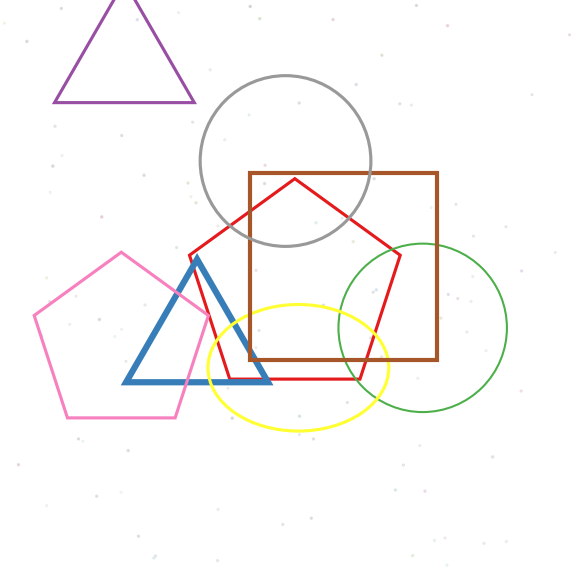[{"shape": "pentagon", "thickness": 1.5, "radius": 0.96, "center": [0.511, 0.498]}, {"shape": "triangle", "thickness": 3, "radius": 0.71, "center": [0.341, 0.408]}, {"shape": "circle", "thickness": 1, "radius": 0.73, "center": [0.732, 0.431]}, {"shape": "triangle", "thickness": 1.5, "radius": 0.7, "center": [0.215, 0.891]}, {"shape": "oval", "thickness": 1.5, "radius": 0.78, "center": [0.517, 0.362]}, {"shape": "square", "thickness": 2, "radius": 0.81, "center": [0.595, 0.538]}, {"shape": "pentagon", "thickness": 1.5, "radius": 0.79, "center": [0.21, 0.404]}, {"shape": "circle", "thickness": 1.5, "radius": 0.74, "center": [0.494, 0.72]}]